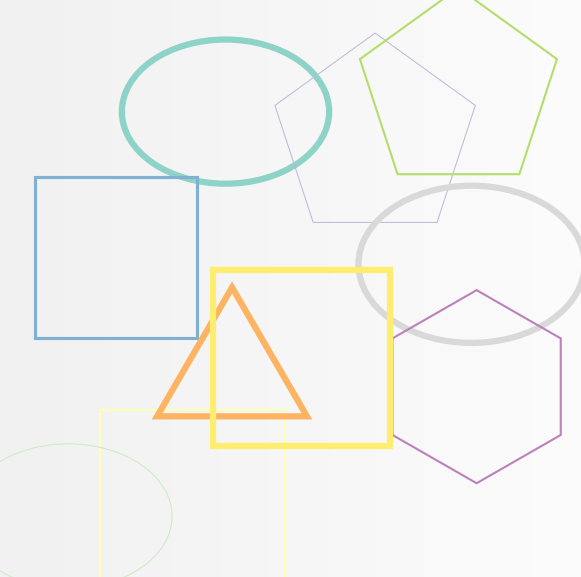[{"shape": "oval", "thickness": 3, "radius": 0.89, "center": [0.388, 0.806]}, {"shape": "square", "thickness": 1, "radius": 0.8, "center": [0.331, 0.13]}, {"shape": "pentagon", "thickness": 0.5, "radius": 0.91, "center": [0.645, 0.761]}, {"shape": "square", "thickness": 1.5, "radius": 0.7, "center": [0.199, 0.553]}, {"shape": "triangle", "thickness": 3, "radius": 0.74, "center": [0.399, 0.353]}, {"shape": "pentagon", "thickness": 1, "radius": 0.89, "center": [0.789, 0.842]}, {"shape": "oval", "thickness": 3, "radius": 0.97, "center": [0.811, 0.542]}, {"shape": "hexagon", "thickness": 1, "radius": 0.84, "center": [0.82, 0.33]}, {"shape": "oval", "thickness": 0.5, "radius": 0.9, "center": [0.117, 0.105]}, {"shape": "square", "thickness": 3, "radius": 0.76, "center": [0.519, 0.379]}]